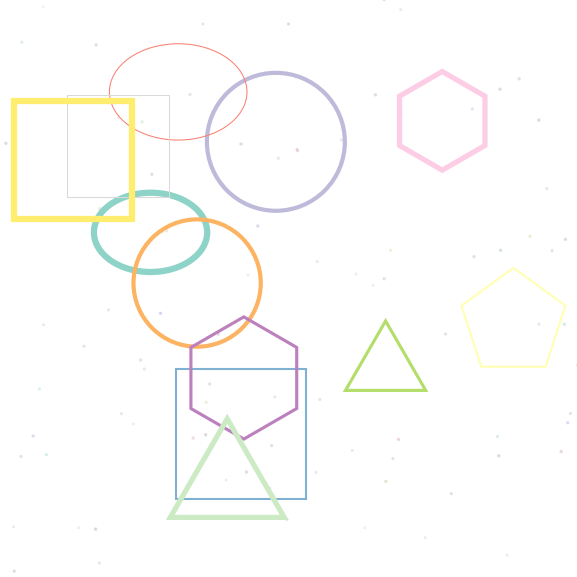[{"shape": "oval", "thickness": 3, "radius": 0.49, "center": [0.261, 0.597]}, {"shape": "pentagon", "thickness": 1, "radius": 0.47, "center": [0.889, 0.441]}, {"shape": "circle", "thickness": 2, "radius": 0.6, "center": [0.478, 0.754]}, {"shape": "oval", "thickness": 0.5, "radius": 0.6, "center": [0.309, 0.84]}, {"shape": "square", "thickness": 1, "radius": 0.56, "center": [0.417, 0.248]}, {"shape": "circle", "thickness": 2, "radius": 0.55, "center": [0.341, 0.509]}, {"shape": "triangle", "thickness": 1.5, "radius": 0.4, "center": [0.668, 0.363]}, {"shape": "hexagon", "thickness": 2.5, "radius": 0.43, "center": [0.766, 0.79]}, {"shape": "square", "thickness": 0.5, "radius": 0.44, "center": [0.205, 0.746]}, {"shape": "hexagon", "thickness": 1.5, "radius": 0.53, "center": [0.422, 0.345]}, {"shape": "triangle", "thickness": 2.5, "radius": 0.57, "center": [0.394, 0.16]}, {"shape": "square", "thickness": 3, "radius": 0.51, "center": [0.127, 0.723]}]